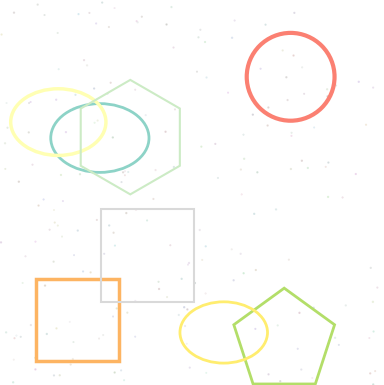[{"shape": "oval", "thickness": 2, "radius": 0.64, "center": [0.259, 0.642]}, {"shape": "oval", "thickness": 2.5, "radius": 0.62, "center": [0.151, 0.683]}, {"shape": "circle", "thickness": 3, "radius": 0.57, "center": [0.755, 0.801]}, {"shape": "square", "thickness": 2.5, "radius": 0.53, "center": [0.201, 0.168]}, {"shape": "pentagon", "thickness": 2, "radius": 0.69, "center": [0.738, 0.114]}, {"shape": "square", "thickness": 1.5, "radius": 0.6, "center": [0.383, 0.337]}, {"shape": "hexagon", "thickness": 1.5, "radius": 0.74, "center": [0.338, 0.644]}, {"shape": "oval", "thickness": 2, "radius": 0.57, "center": [0.581, 0.136]}]